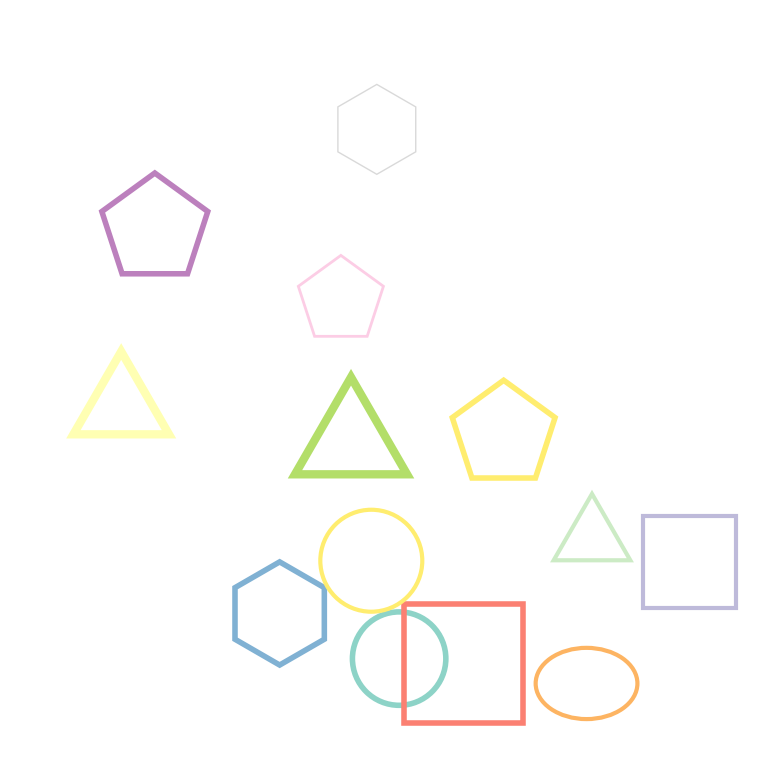[{"shape": "circle", "thickness": 2, "radius": 0.3, "center": [0.518, 0.145]}, {"shape": "triangle", "thickness": 3, "radius": 0.36, "center": [0.157, 0.472]}, {"shape": "square", "thickness": 1.5, "radius": 0.3, "center": [0.896, 0.27]}, {"shape": "square", "thickness": 2, "radius": 0.39, "center": [0.602, 0.138]}, {"shape": "hexagon", "thickness": 2, "radius": 0.33, "center": [0.363, 0.203]}, {"shape": "oval", "thickness": 1.5, "radius": 0.33, "center": [0.762, 0.112]}, {"shape": "triangle", "thickness": 3, "radius": 0.42, "center": [0.456, 0.426]}, {"shape": "pentagon", "thickness": 1, "radius": 0.29, "center": [0.443, 0.61]}, {"shape": "hexagon", "thickness": 0.5, "radius": 0.29, "center": [0.489, 0.832]}, {"shape": "pentagon", "thickness": 2, "radius": 0.36, "center": [0.201, 0.703]}, {"shape": "triangle", "thickness": 1.5, "radius": 0.29, "center": [0.769, 0.301]}, {"shape": "pentagon", "thickness": 2, "radius": 0.35, "center": [0.654, 0.436]}, {"shape": "circle", "thickness": 1.5, "radius": 0.33, "center": [0.482, 0.272]}]